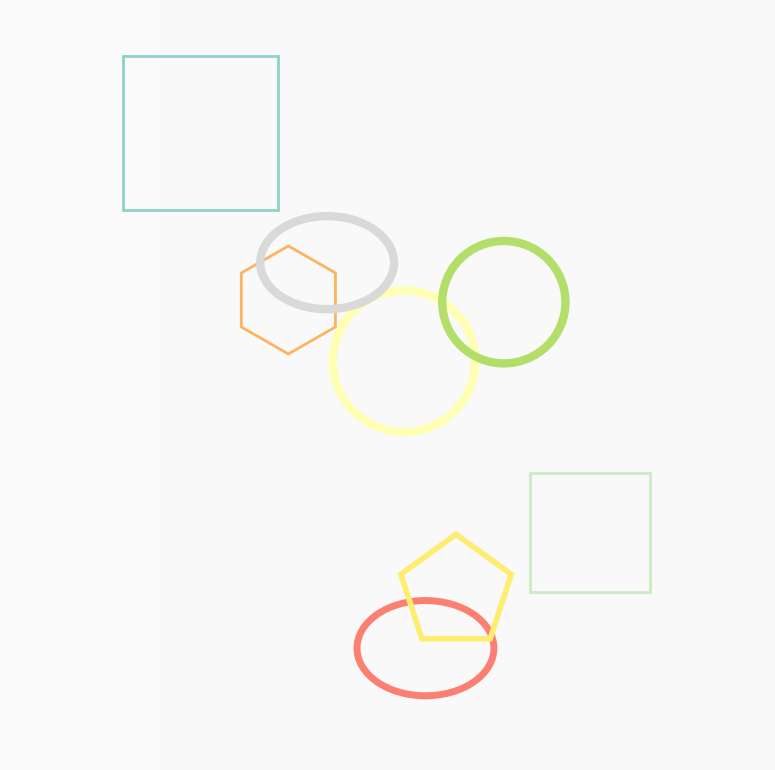[{"shape": "square", "thickness": 1, "radius": 0.5, "center": [0.259, 0.827]}, {"shape": "circle", "thickness": 3, "radius": 0.46, "center": [0.521, 0.531]}, {"shape": "oval", "thickness": 2.5, "radius": 0.44, "center": [0.549, 0.158]}, {"shape": "hexagon", "thickness": 1, "radius": 0.35, "center": [0.372, 0.61]}, {"shape": "circle", "thickness": 3, "radius": 0.4, "center": [0.65, 0.608]}, {"shape": "oval", "thickness": 3, "radius": 0.43, "center": [0.422, 0.659]}, {"shape": "square", "thickness": 1, "radius": 0.39, "center": [0.761, 0.308]}, {"shape": "pentagon", "thickness": 2, "radius": 0.37, "center": [0.588, 0.231]}]